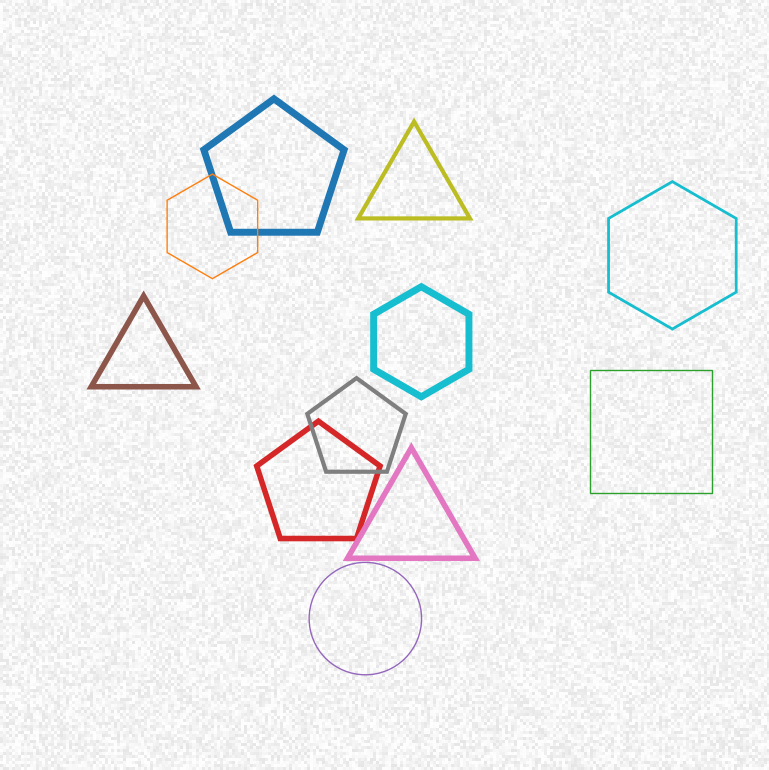[{"shape": "pentagon", "thickness": 2.5, "radius": 0.48, "center": [0.356, 0.776]}, {"shape": "hexagon", "thickness": 0.5, "radius": 0.34, "center": [0.276, 0.706]}, {"shape": "square", "thickness": 0.5, "radius": 0.4, "center": [0.845, 0.44]}, {"shape": "pentagon", "thickness": 2, "radius": 0.42, "center": [0.414, 0.369]}, {"shape": "circle", "thickness": 0.5, "radius": 0.36, "center": [0.474, 0.197]}, {"shape": "triangle", "thickness": 2, "radius": 0.39, "center": [0.187, 0.537]}, {"shape": "triangle", "thickness": 2, "radius": 0.48, "center": [0.534, 0.323]}, {"shape": "pentagon", "thickness": 1.5, "radius": 0.34, "center": [0.463, 0.442]}, {"shape": "triangle", "thickness": 1.5, "radius": 0.42, "center": [0.538, 0.758]}, {"shape": "hexagon", "thickness": 2.5, "radius": 0.36, "center": [0.547, 0.556]}, {"shape": "hexagon", "thickness": 1, "radius": 0.48, "center": [0.873, 0.668]}]